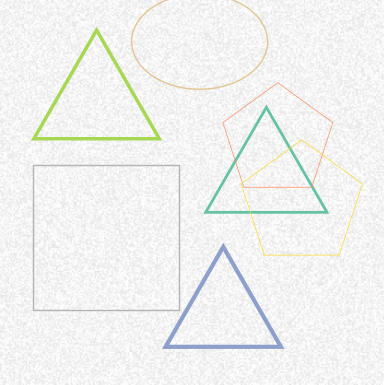[{"shape": "triangle", "thickness": 2, "radius": 0.91, "center": [0.692, 0.539]}, {"shape": "pentagon", "thickness": 0.5, "radius": 0.75, "center": [0.722, 0.635]}, {"shape": "triangle", "thickness": 3, "radius": 0.87, "center": [0.58, 0.186]}, {"shape": "triangle", "thickness": 2.5, "radius": 0.94, "center": [0.251, 0.734]}, {"shape": "pentagon", "thickness": 0.5, "radius": 0.83, "center": [0.784, 0.471]}, {"shape": "oval", "thickness": 1, "radius": 0.88, "center": [0.518, 0.892]}, {"shape": "square", "thickness": 1, "radius": 0.94, "center": [0.275, 0.383]}]